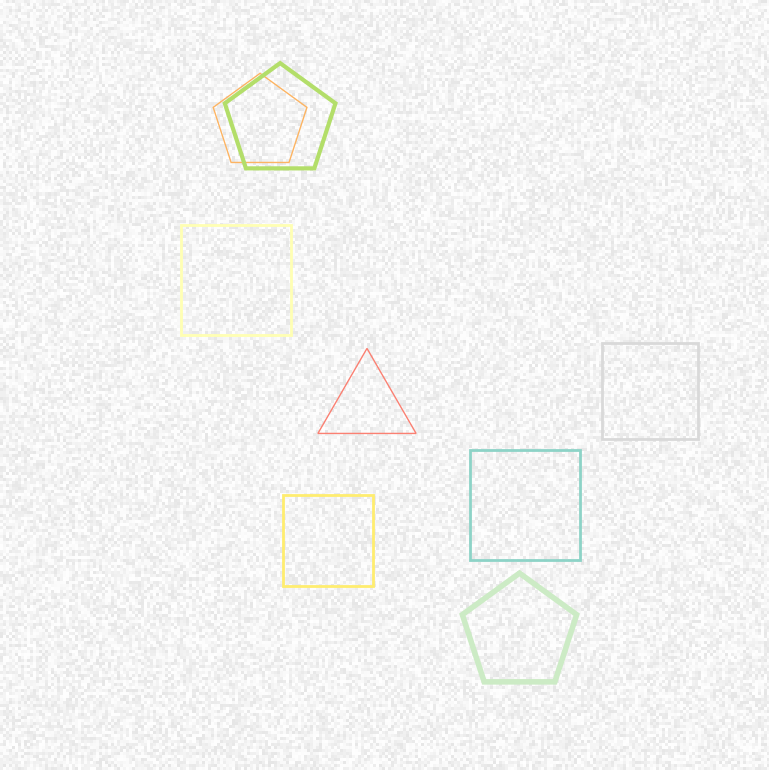[{"shape": "square", "thickness": 1, "radius": 0.36, "center": [0.681, 0.344]}, {"shape": "square", "thickness": 1, "radius": 0.36, "center": [0.306, 0.636]}, {"shape": "triangle", "thickness": 0.5, "radius": 0.37, "center": [0.477, 0.474]}, {"shape": "pentagon", "thickness": 0.5, "radius": 0.32, "center": [0.338, 0.841]}, {"shape": "pentagon", "thickness": 1.5, "radius": 0.38, "center": [0.364, 0.842]}, {"shape": "square", "thickness": 1, "radius": 0.31, "center": [0.845, 0.492]}, {"shape": "pentagon", "thickness": 2, "radius": 0.39, "center": [0.675, 0.178]}, {"shape": "square", "thickness": 1, "radius": 0.29, "center": [0.426, 0.298]}]